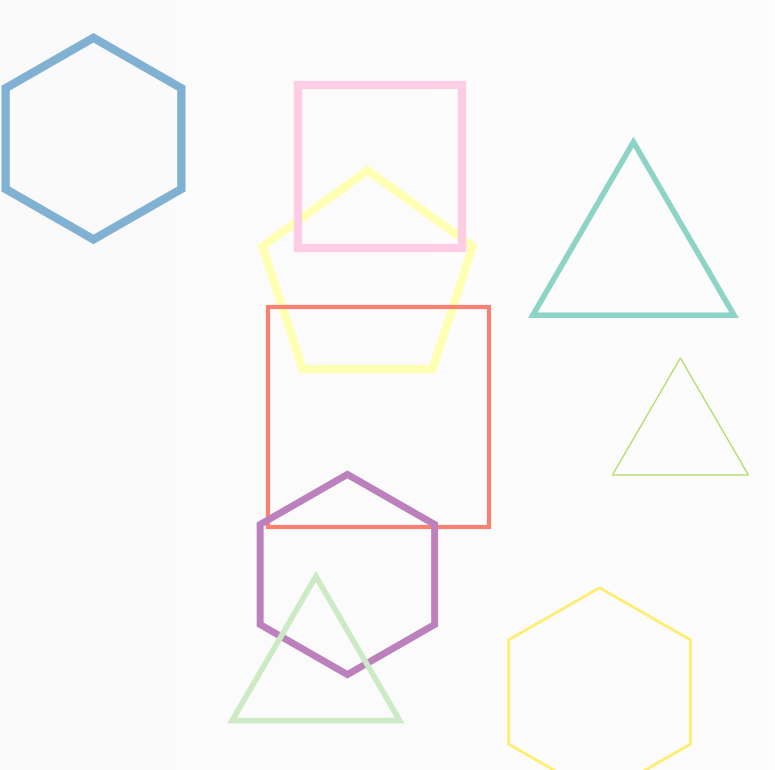[{"shape": "triangle", "thickness": 2, "radius": 0.75, "center": [0.817, 0.666]}, {"shape": "pentagon", "thickness": 3, "radius": 0.71, "center": [0.474, 0.636]}, {"shape": "square", "thickness": 1.5, "radius": 0.71, "center": [0.489, 0.459]}, {"shape": "hexagon", "thickness": 3, "radius": 0.65, "center": [0.121, 0.82]}, {"shape": "triangle", "thickness": 0.5, "radius": 0.51, "center": [0.878, 0.434]}, {"shape": "square", "thickness": 3, "radius": 0.53, "center": [0.49, 0.784]}, {"shape": "hexagon", "thickness": 2.5, "radius": 0.65, "center": [0.448, 0.254]}, {"shape": "triangle", "thickness": 2, "radius": 0.62, "center": [0.408, 0.127]}, {"shape": "hexagon", "thickness": 1, "radius": 0.68, "center": [0.774, 0.101]}]